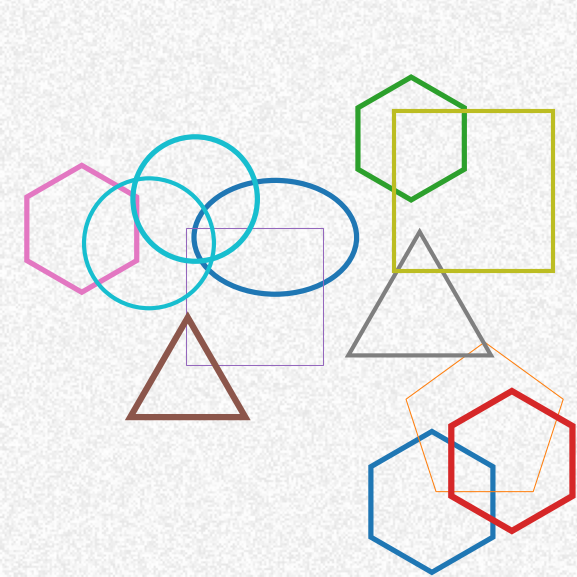[{"shape": "hexagon", "thickness": 2.5, "radius": 0.61, "center": [0.748, 0.13]}, {"shape": "oval", "thickness": 2.5, "radius": 0.7, "center": [0.477, 0.588]}, {"shape": "pentagon", "thickness": 0.5, "radius": 0.72, "center": [0.839, 0.264]}, {"shape": "hexagon", "thickness": 2.5, "radius": 0.53, "center": [0.712, 0.759]}, {"shape": "hexagon", "thickness": 3, "radius": 0.61, "center": [0.886, 0.201]}, {"shape": "square", "thickness": 0.5, "radius": 0.59, "center": [0.44, 0.486]}, {"shape": "triangle", "thickness": 3, "radius": 0.58, "center": [0.325, 0.334]}, {"shape": "hexagon", "thickness": 2.5, "radius": 0.55, "center": [0.142, 0.603]}, {"shape": "triangle", "thickness": 2, "radius": 0.71, "center": [0.727, 0.455]}, {"shape": "square", "thickness": 2, "radius": 0.69, "center": [0.82, 0.668]}, {"shape": "circle", "thickness": 2, "radius": 0.56, "center": [0.258, 0.578]}, {"shape": "circle", "thickness": 2.5, "radius": 0.54, "center": [0.338, 0.654]}]